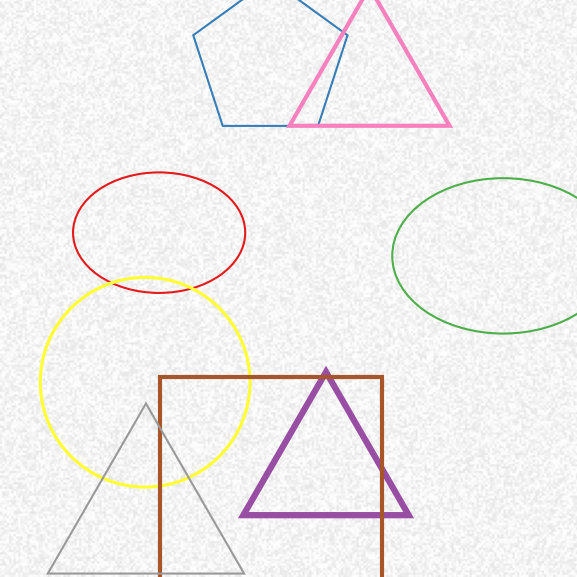[{"shape": "oval", "thickness": 1, "radius": 0.75, "center": [0.276, 0.596]}, {"shape": "pentagon", "thickness": 1, "radius": 0.7, "center": [0.468, 0.895]}, {"shape": "oval", "thickness": 1, "radius": 0.96, "center": [0.871, 0.556]}, {"shape": "triangle", "thickness": 3, "radius": 0.83, "center": [0.565, 0.19]}, {"shape": "circle", "thickness": 1.5, "radius": 0.91, "center": [0.251, 0.337]}, {"shape": "square", "thickness": 2, "radius": 0.96, "center": [0.47, 0.154]}, {"shape": "triangle", "thickness": 2, "radius": 0.8, "center": [0.64, 0.861]}, {"shape": "triangle", "thickness": 1, "radius": 0.98, "center": [0.253, 0.104]}]